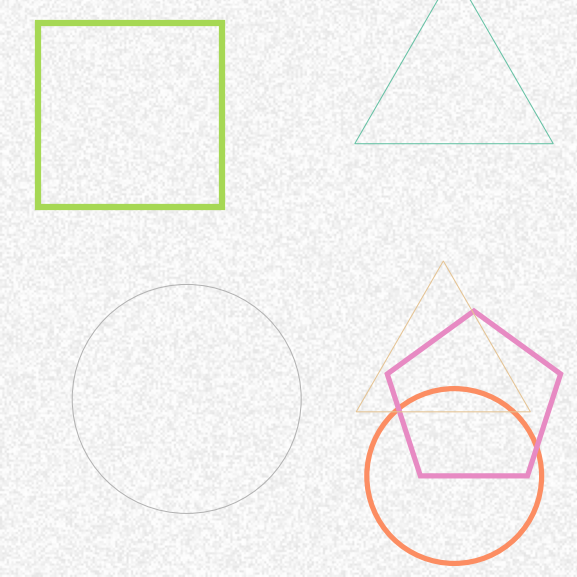[{"shape": "triangle", "thickness": 0.5, "radius": 0.99, "center": [0.786, 0.85]}, {"shape": "circle", "thickness": 2.5, "radius": 0.76, "center": [0.787, 0.175]}, {"shape": "pentagon", "thickness": 2.5, "radius": 0.79, "center": [0.821, 0.303]}, {"shape": "square", "thickness": 3, "radius": 0.8, "center": [0.225, 0.8]}, {"shape": "triangle", "thickness": 0.5, "radius": 0.87, "center": [0.768, 0.373]}, {"shape": "circle", "thickness": 0.5, "radius": 0.99, "center": [0.323, 0.308]}]